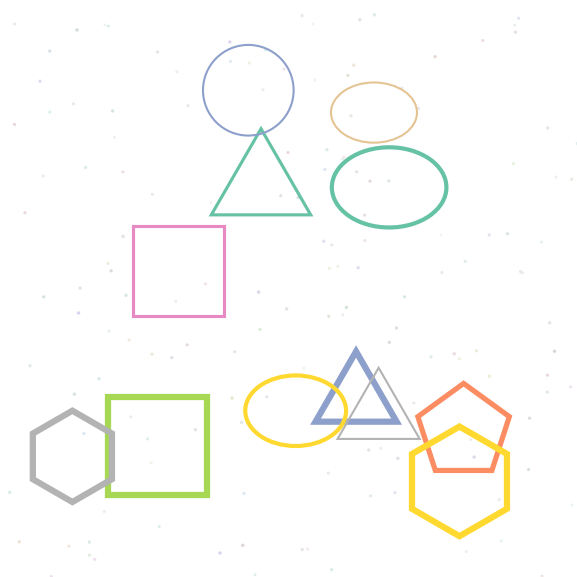[{"shape": "triangle", "thickness": 1.5, "radius": 0.5, "center": [0.452, 0.677]}, {"shape": "oval", "thickness": 2, "radius": 0.5, "center": [0.674, 0.675]}, {"shape": "pentagon", "thickness": 2.5, "radius": 0.42, "center": [0.803, 0.252]}, {"shape": "triangle", "thickness": 3, "radius": 0.41, "center": [0.617, 0.309]}, {"shape": "circle", "thickness": 1, "radius": 0.39, "center": [0.43, 0.843]}, {"shape": "square", "thickness": 1.5, "radius": 0.39, "center": [0.309, 0.53]}, {"shape": "square", "thickness": 3, "radius": 0.43, "center": [0.273, 0.227]}, {"shape": "oval", "thickness": 2, "radius": 0.44, "center": [0.512, 0.288]}, {"shape": "hexagon", "thickness": 3, "radius": 0.47, "center": [0.796, 0.166]}, {"shape": "oval", "thickness": 1, "radius": 0.37, "center": [0.648, 0.804]}, {"shape": "triangle", "thickness": 1, "radius": 0.41, "center": [0.656, 0.28]}, {"shape": "hexagon", "thickness": 3, "radius": 0.4, "center": [0.125, 0.209]}]